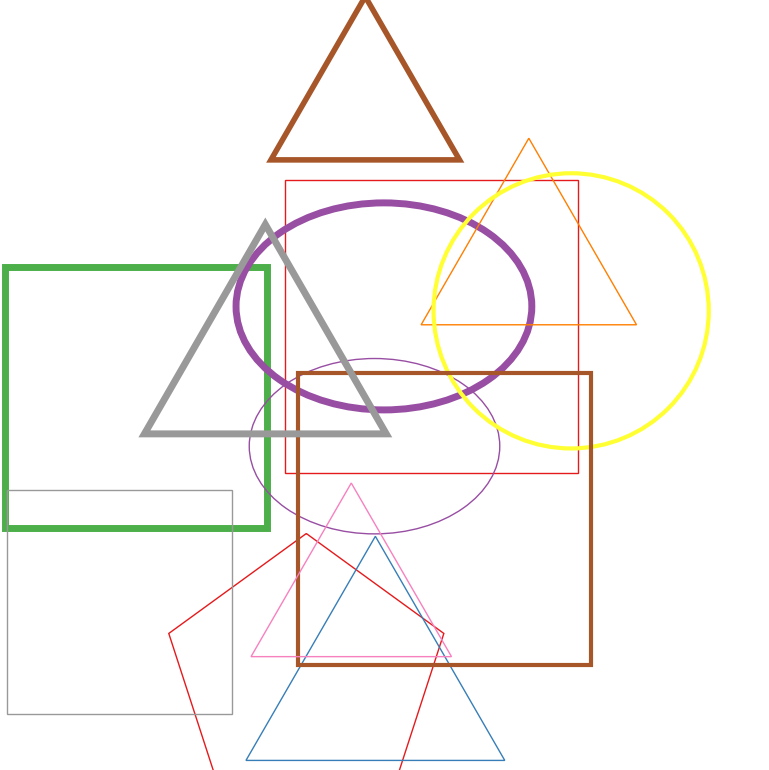[{"shape": "pentagon", "thickness": 0.5, "radius": 0.94, "center": [0.398, 0.119]}, {"shape": "square", "thickness": 0.5, "radius": 0.95, "center": [0.56, 0.577]}, {"shape": "triangle", "thickness": 0.5, "radius": 0.97, "center": [0.487, 0.109]}, {"shape": "square", "thickness": 2.5, "radius": 0.85, "center": [0.177, 0.484]}, {"shape": "oval", "thickness": 0.5, "radius": 0.81, "center": [0.486, 0.421]}, {"shape": "oval", "thickness": 2.5, "radius": 0.96, "center": [0.499, 0.602]}, {"shape": "triangle", "thickness": 0.5, "radius": 0.81, "center": [0.687, 0.659]}, {"shape": "circle", "thickness": 1.5, "radius": 0.89, "center": [0.742, 0.596]}, {"shape": "square", "thickness": 1.5, "radius": 0.95, "center": [0.577, 0.326]}, {"shape": "triangle", "thickness": 2, "radius": 0.71, "center": [0.474, 0.863]}, {"shape": "triangle", "thickness": 0.5, "radius": 0.75, "center": [0.456, 0.222]}, {"shape": "square", "thickness": 0.5, "radius": 0.73, "center": [0.155, 0.218]}, {"shape": "triangle", "thickness": 2.5, "radius": 0.91, "center": [0.345, 0.527]}]